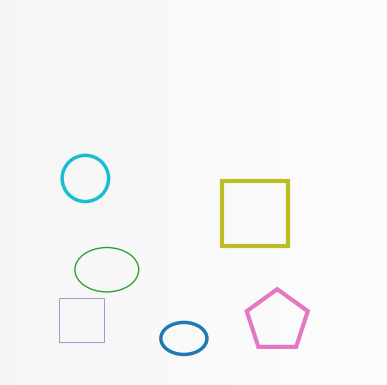[{"shape": "oval", "thickness": 2.5, "radius": 0.3, "center": [0.475, 0.121]}, {"shape": "oval", "thickness": 1, "radius": 0.41, "center": [0.276, 0.299]}, {"shape": "square", "thickness": 0.5, "radius": 0.29, "center": [0.21, 0.168]}, {"shape": "pentagon", "thickness": 3, "radius": 0.41, "center": [0.716, 0.166]}, {"shape": "square", "thickness": 3, "radius": 0.42, "center": [0.658, 0.446]}, {"shape": "circle", "thickness": 2.5, "radius": 0.3, "center": [0.22, 0.537]}]